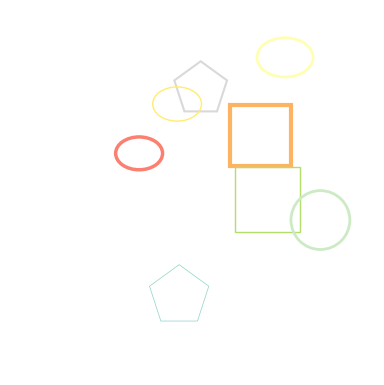[{"shape": "pentagon", "thickness": 0.5, "radius": 0.4, "center": [0.465, 0.232]}, {"shape": "oval", "thickness": 2, "radius": 0.36, "center": [0.74, 0.851]}, {"shape": "oval", "thickness": 2.5, "radius": 0.3, "center": [0.361, 0.602]}, {"shape": "square", "thickness": 3, "radius": 0.4, "center": [0.675, 0.647]}, {"shape": "square", "thickness": 1, "radius": 0.42, "center": [0.695, 0.481]}, {"shape": "pentagon", "thickness": 1.5, "radius": 0.36, "center": [0.521, 0.769]}, {"shape": "circle", "thickness": 2, "radius": 0.38, "center": [0.832, 0.428]}, {"shape": "oval", "thickness": 1, "radius": 0.32, "center": [0.46, 0.73]}]